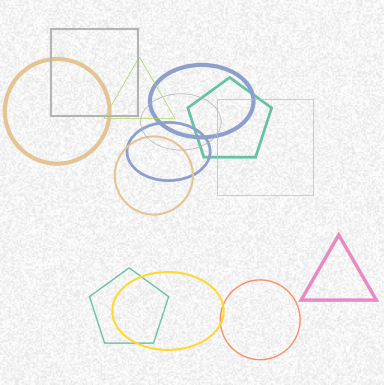[{"shape": "pentagon", "thickness": 2, "radius": 0.57, "center": [0.597, 0.684]}, {"shape": "pentagon", "thickness": 1, "radius": 0.54, "center": [0.335, 0.196]}, {"shape": "circle", "thickness": 1, "radius": 0.52, "center": [0.676, 0.169]}, {"shape": "oval", "thickness": 2, "radius": 0.54, "center": [0.438, 0.606]}, {"shape": "oval", "thickness": 3, "radius": 0.67, "center": [0.524, 0.737]}, {"shape": "triangle", "thickness": 2.5, "radius": 0.56, "center": [0.88, 0.277]}, {"shape": "square", "thickness": 0.5, "radius": 0.62, "center": [0.689, 0.618]}, {"shape": "triangle", "thickness": 0.5, "radius": 0.53, "center": [0.362, 0.746]}, {"shape": "oval", "thickness": 1.5, "radius": 0.72, "center": [0.436, 0.192]}, {"shape": "circle", "thickness": 3, "radius": 0.68, "center": [0.149, 0.711]}, {"shape": "circle", "thickness": 1.5, "radius": 0.51, "center": [0.4, 0.544]}, {"shape": "oval", "thickness": 0.5, "radius": 0.52, "center": [0.47, 0.683]}, {"shape": "square", "thickness": 1.5, "radius": 0.56, "center": [0.246, 0.812]}]